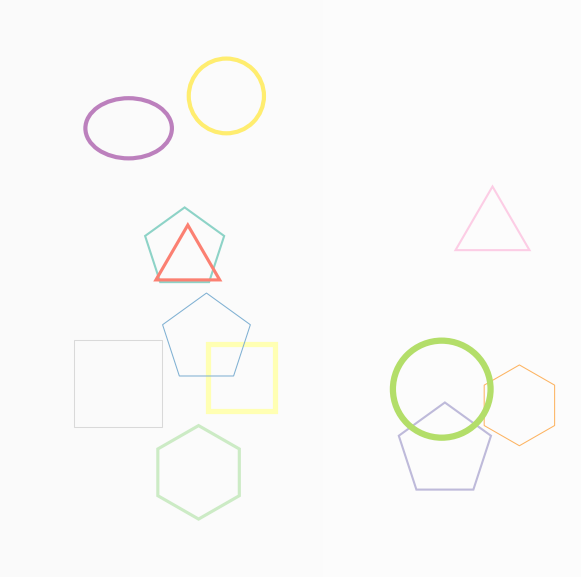[{"shape": "pentagon", "thickness": 1, "radius": 0.36, "center": [0.318, 0.568]}, {"shape": "square", "thickness": 2.5, "radius": 0.29, "center": [0.416, 0.345]}, {"shape": "pentagon", "thickness": 1, "radius": 0.42, "center": [0.765, 0.219]}, {"shape": "triangle", "thickness": 1.5, "radius": 0.32, "center": [0.323, 0.546]}, {"shape": "pentagon", "thickness": 0.5, "radius": 0.4, "center": [0.355, 0.412]}, {"shape": "hexagon", "thickness": 0.5, "radius": 0.35, "center": [0.894, 0.297]}, {"shape": "circle", "thickness": 3, "radius": 0.42, "center": [0.76, 0.325]}, {"shape": "triangle", "thickness": 1, "radius": 0.37, "center": [0.847, 0.603]}, {"shape": "square", "thickness": 0.5, "radius": 0.38, "center": [0.203, 0.335]}, {"shape": "oval", "thickness": 2, "radius": 0.37, "center": [0.221, 0.777]}, {"shape": "hexagon", "thickness": 1.5, "radius": 0.4, "center": [0.342, 0.181]}, {"shape": "circle", "thickness": 2, "radius": 0.32, "center": [0.389, 0.833]}]